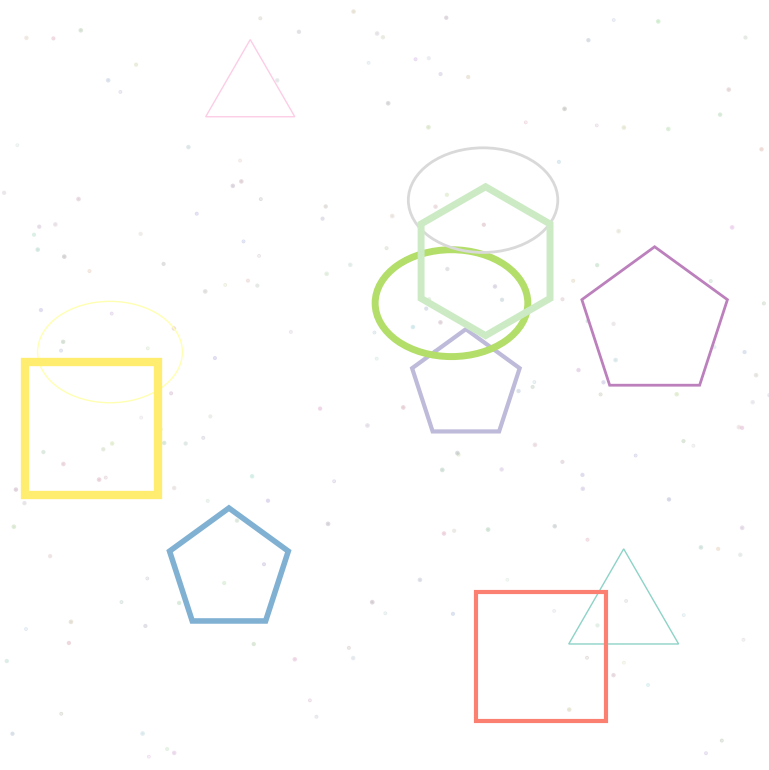[{"shape": "triangle", "thickness": 0.5, "radius": 0.41, "center": [0.81, 0.205]}, {"shape": "oval", "thickness": 0.5, "radius": 0.47, "center": [0.143, 0.543]}, {"shape": "pentagon", "thickness": 1.5, "radius": 0.37, "center": [0.605, 0.499]}, {"shape": "square", "thickness": 1.5, "radius": 0.42, "center": [0.703, 0.148]}, {"shape": "pentagon", "thickness": 2, "radius": 0.41, "center": [0.297, 0.259]}, {"shape": "oval", "thickness": 2.5, "radius": 0.5, "center": [0.586, 0.606]}, {"shape": "triangle", "thickness": 0.5, "radius": 0.33, "center": [0.325, 0.882]}, {"shape": "oval", "thickness": 1, "radius": 0.49, "center": [0.627, 0.74]}, {"shape": "pentagon", "thickness": 1, "radius": 0.5, "center": [0.85, 0.58]}, {"shape": "hexagon", "thickness": 2.5, "radius": 0.48, "center": [0.631, 0.661]}, {"shape": "square", "thickness": 3, "radius": 0.43, "center": [0.119, 0.444]}]